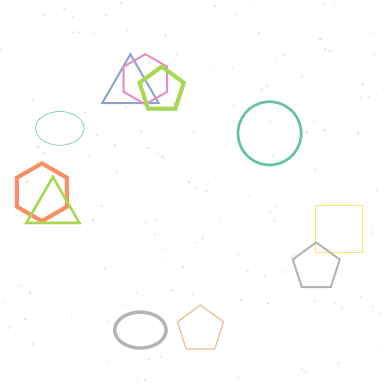[{"shape": "oval", "thickness": 0.5, "radius": 0.31, "center": [0.155, 0.667]}, {"shape": "circle", "thickness": 2, "radius": 0.41, "center": [0.7, 0.654]}, {"shape": "hexagon", "thickness": 3, "radius": 0.38, "center": [0.109, 0.501]}, {"shape": "triangle", "thickness": 1.5, "radius": 0.42, "center": [0.339, 0.775]}, {"shape": "hexagon", "thickness": 1.5, "radius": 0.33, "center": [0.377, 0.794]}, {"shape": "triangle", "thickness": 2, "radius": 0.4, "center": [0.137, 0.461]}, {"shape": "pentagon", "thickness": 3, "radius": 0.3, "center": [0.42, 0.767]}, {"shape": "square", "thickness": 0.5, "radius": 0.31, "center": [0.879, 0.406]}, {"shape": "pentagon", "thickness": 1, "radius": 0.32, "center": [0.521, 0.145]}, {"shape": "oval", "thickness": 2.5, "radius": 0.33, "center": [0.365, 0.143]}, {"shape": "pentagon", "thickness": 1.5, "radius": 0.32, "center": [0.821, 0.306]}]